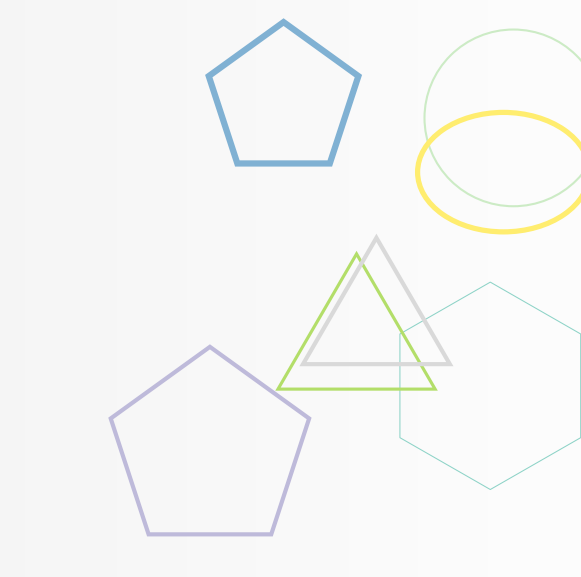[{"shape": "hexagon", "thickness": 0.5, "radius": 0.9, "center": [0.844, 0.331]}, {"shape": "pentagon", "thickness": 2, "radius": 0.9, "center": [0.361, 0.219]}, {"shape": "pentagon", "thickness": 3, "radius": 0.68, "center": [0.488, 0.826]}, {"shape": "triangle", "thickness": 1.5, "radius": 0.78, "center": [0.613, 0.403]}, {"shape": "triangle", "thickness": 2, "radius": 0.73, "center": [0.648, 0.441]}, {"shape": "circle", "thickness": 1, "radius": 0.76, "center": [0.883, 0.795]}, {"shape": "oval", "thickness": 2.5, "radius": 0.74, "center": [0.866, 0.701]}]